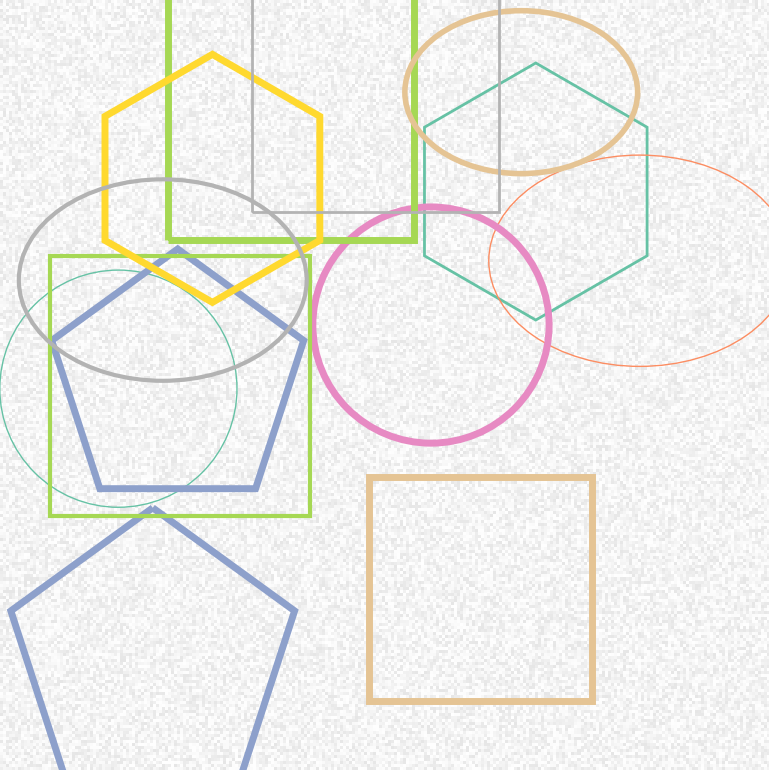[{"shape": "hexagon", "thickness": 1, "radius": 0.83, "center": [0.696, 0.751]}, {"shape": "circle", "thickness": 0.5, "radius": 0.77, "center": [0.154, 0.495]}, {"shape": "oval", "thickness": 0.5, "radius": 0.98, "center": [0.831, 0.661]}, {"shape": "pentagon", "thickness": 2.5, "radius": 0.86, "center": [0.231, 0.505]}, {"shape": "pentagon", "thickness": 2.5, "radius": 0.97, "center": [0.198, 0.147]}, {"shape": "circle", "thickness": 2.5, "radius": 0.77, "center": [0.56, 0.578]}, {"shape": "square", "thickness": 1.5, "radius": 0.85, "center": [0.234, 0.499]}, {"shape": "square", "thickness": 2.5, "radius": 0.8, "center": [0.378, 0.849]}, {"shape": "hexagon", "thickness": 2.5, "radius": 0.81, "center": [0.276, 0.768]}, {"shape": "oval", "thickness": 2, "radius": 0.76, "center": [0.677, 0.88]}, {"shape": "square", "thickness": 2.5, "radius": 0.73, "center": [0.624, 0.235]}, {"shape": "oval", "thickness": 1.5, "radius": 0.93, "center": [0.211, 0.636]}, {"shape": "square", "thickness": 1, "radius": 0.8, "center": [0.488, 0.885]}]